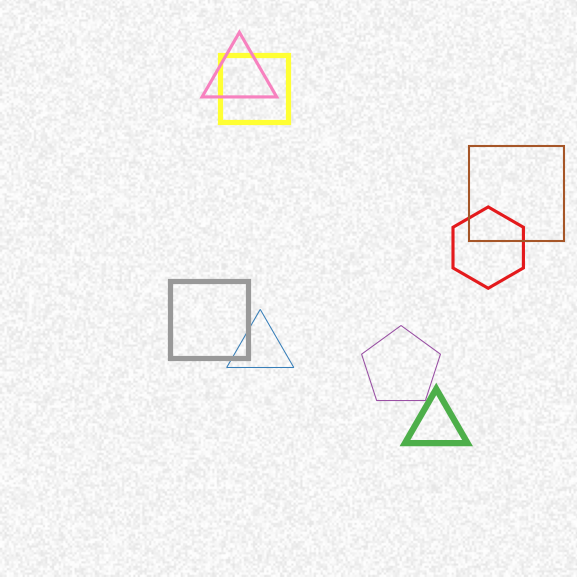[{"shape": "hexagon", "thickness": 1.5, "radius": 0.35, "center": [0.845, 0.57]}, {"shape": "triangle", "thickness": 0.5, "radius": 0.34, "center": [0.451, 0.396]}, {"shape": "triangle", "thickness": 3, "radius": 0.31, "center": [0.755, 0.263]}, {"shape": "pentagon", "thickness": 0.5, "radius": 0.36, "center": [0.694, 0.364]}, {"shape": "square", "thickness": 2.5, "radius": 0.29, "center": [0.44, 0.846]}, {"shape": "square", "thickness": 1, "radius": 0.41, "center": [0.894, 0.664]}, {"shape": "triangle", "thickness": 1.5, "radius": 0.37, "center": [0.415, 0.869]}, {"shape": "square", "thickness": 2.5, "radius": 0.34, "center": [0.362, 0.446]}]